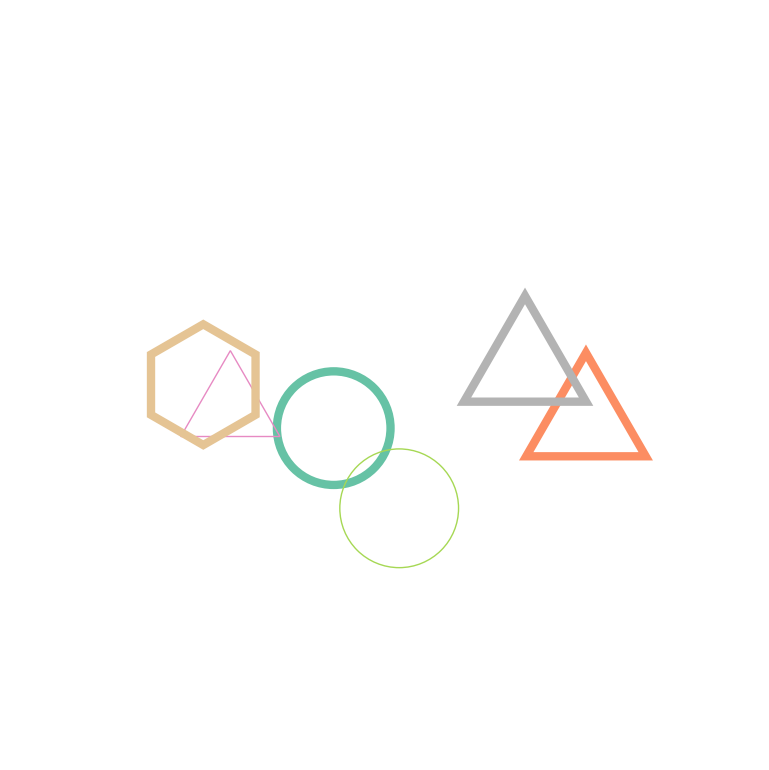[{"shape": "circle", "thickness": 3, "radius": 0.37, "center": [0.433, 0.444]}, {"shape": "triangle", "thickness": 3, "radius": 0.45, "center": [0.761, 0.452]}, {"shape": "triangle", "thickness": 0.5, "radius": 0.37, "center": [0.299, 0.47]}, {"shape": "circle", "thickness": 0.5, "radius": 0.39, "center": [0.518, 0.34]}, {"shape": "hexagon", "thickness": 3, "radius": 0.39, "center": [0.264, 0.5]}, {"shape": "triangle", "thickness": 3, "radius": 0.46, "center": [0.682, 0.524]}]